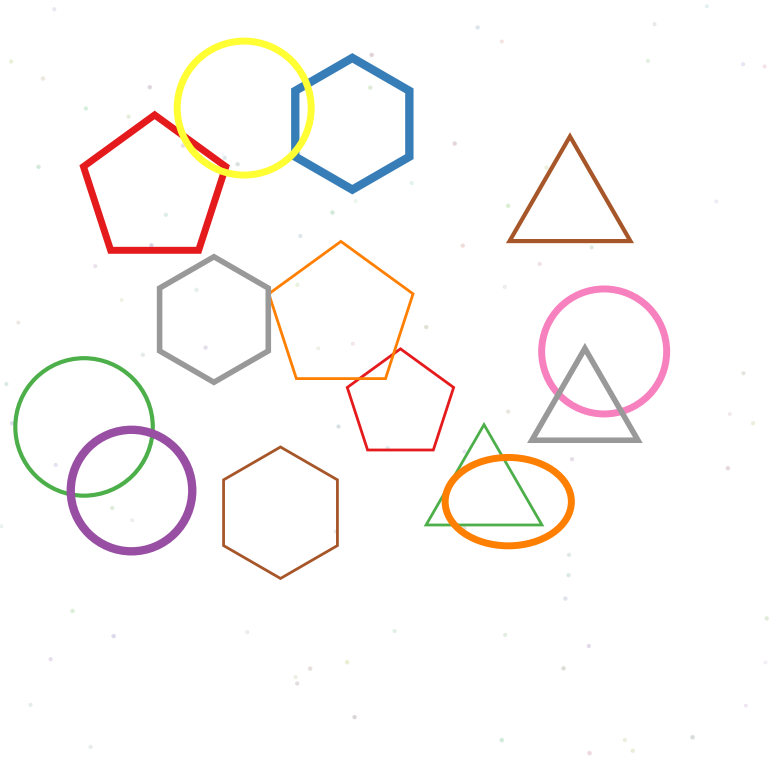[{"shape": "pentagon", "thickness": 2.5, "radius": 0.49, "center": [0.201, 0.754]}, {"shape": "pentagon", "thickness": 1, "radius": 0.36, "center": [0.52, 0.474]}, {"shape": "hexagon", "thickness": 3, "radius": 0.43, "center": [0.458, 0.839]}, {"shape": "circle", "thickness": 1.5, "radius": 0.45, "center": [0.109, 0.446]}, {"shape": "triangle", "thickness": 1, "radius": 0.43, "center": [0.629, 0.362]}, {"shape": "circle", "thickness": 3, "radius": 0.39, "center": [0.171, 0.363]}, {"shape": "pentagon", "thickness": 1, "radius": 0.49, "center": [0.443, 0.588]}, {"shape": "oval", "thickness": 2.5, "radius": 0.41, "center": [0.66, 0.349]}, {"shape": "circle", "thickness": 2.5, "radius": 0.44, "center": [0.317, 0.86]}, {"shape": "triangle", "thickness": 1.5, "radius": 0.45, "center": [0.74, 0.732]}, {"shape": "hexagon", "thickness": 1, "radius": 0.43, "center": [0.364, 0.334]}, {"shape": "circle", "thickness": 2.5, "radius": 0.41, "center": [0.785, 0.544]}, {"shape": "triangle", "thickness": 2, "radius": 0.4, "center": [0.76, 0.468]}, {"shape": "hexagon", "thickness": 2, "radius": 0.41, "center": [0.278, 0.585]}]